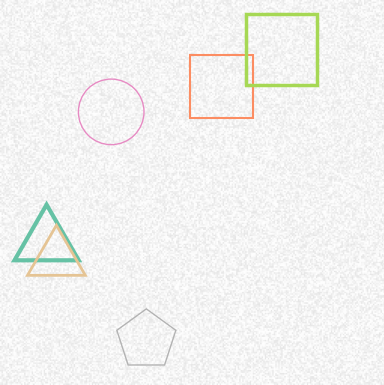[{"shape": "triangle", "thickness": 3, "radius": 0.48, "center": [0.121, 0.372]}, {"shape": "square", "thickness": 1.5, "radius": 0.41, "center": [0.575, 0.776]}, {"shape": "circle", "thickness": 1, "radius": 0.43, "center": [0.289, 0.709]}, {"shape": "square", "thickness": 2.5, "radius": 0.46, "center": [0.731, 0.872]}, {"shape": "triangle", "thickness": 2, "radius": 0.43, "center": [0.146, 0.328]}, {"shape": "pentagon", "thickness": 1, "radius": 0.4, "center": [0.38, 0.117]}]